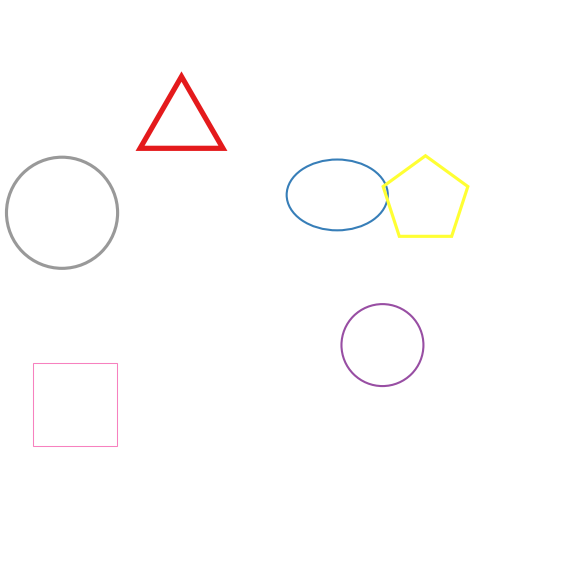[{"shape": "triangle", "thickness": 2.5, "radius": 0.41, "center": [0.314, 0.784]}, {"shape": "oval", "thickness": 1, "radius": 0.44, "center": [0.584, 0.662]}, {"shape": "circle", "thickness": 1, "radius": 0.35, "center": [0.662, 0.402]}, {"shape": "pentagon", "thickness": 1.5, "radius": 0.39, "center": [0.737, 0.652]}, {"shape": "square", "thickness": 0.5, "radius": 0.36, "center": [0.129, 0.298]}, {"shape": "circle", "thickness": 1.5, "radius": 0.48, "center": [0.107, 0.631]}]